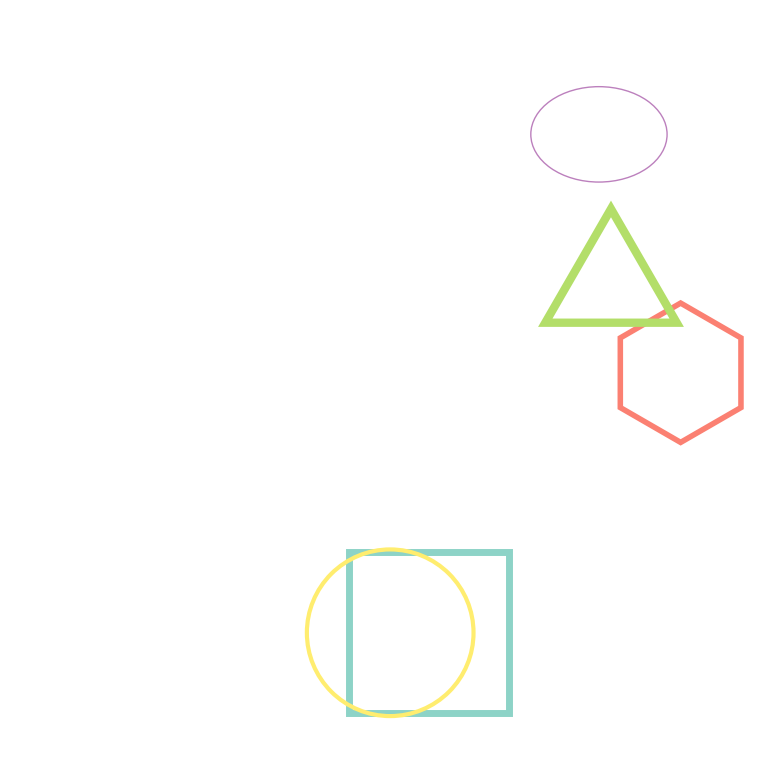[{"shape": "square", "thickness": 2.5, "radius": 0.52, "center": [0.557, 0.178]}, {"shape": "hexagon", "thickness": 2, "radius": 0.45, "center": [0.884, 0.516]}, {"shape": "triangle", "thickness": 3, "radius": 0.49, "center": [0.793, 0.63]}, {"shape": "oval", "thickness": 0.5, "radius": 0.44, "center": [0.778, 0.826]}, {"shape": "circle", "thickness": 1.5, "radius": 0.54, "center": [0.507, 0.178]}]